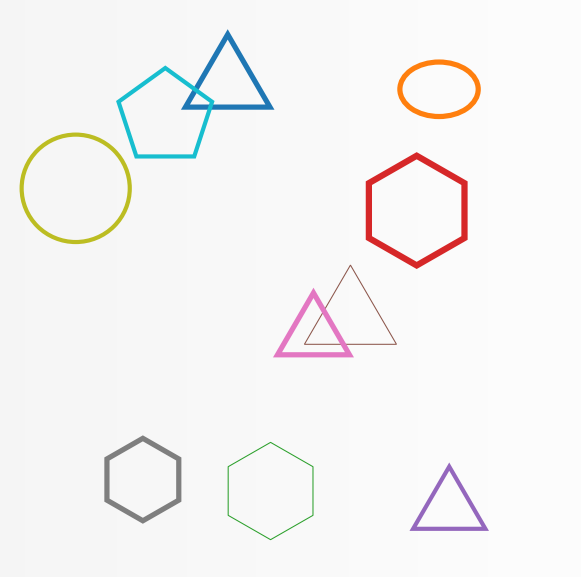[{"shape": "triangle", "thickness": 2.5, "radius": 0.42, "center": [0.392, 0.856]}, {"shape": "oval", "thickness": 2.5, "radius": 0.34, "center": [0.755, 0.845]}, {"shape": "hexagon", "thickness": 0.5, "radius": 0.42, "center": [0.466, 0.149]}, {"shape": "hexagon", "thickness": 3, "radius": 0.47, "center": [0.717, 0.634]}, {"shape": "triangle", "thickness": 2, "radius": 0.36, "center": [0.773, 0.119]}, {"shape": "triangle", "thickness": 0.5, "radius": 0.46, "center": [0.603, 0.449]}, {"shape": "triangle", "thickness": 2.5, "radius": 0.36, "center": [0.539, 0.421]}, {"shape": "hexagon", "thickness": 2.5, "radius": 0.36, "center": [0.246, 0.169]}, {"shape": "circle", "thickness": 2, "radius": 0.47, "center": [0.13, 0.673]}, {"shape": "pentagon", "thickness": 2, "radius": 0.42, "center": [0.284, 0.797]}]